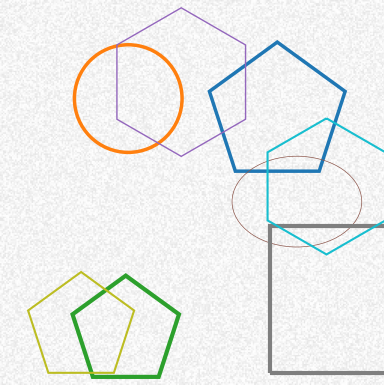[{"shape": "pentagon", "thickness": 2.5, "radius": 0.93, "center": [0.72, 0.705]}, {"shape": "circle", "thickness": 2.5, "radius": 0.7, "center": [0.333, 0.744]}, {"shape": "pentagon", "thickness": 3, "radius": 0.73, "center": [0.327, 0.139]}, {"shape": "hexagon", "thickness": 1, "radius": 0.96, "center": [0.471, 0.787]}, {"shape": "oval", "thickness": 0.5, "radius": 0.84, "center": [0.771, 0.476]}, {"shape": "square", "thickness": 3, "radius": 0.95, "center": [0.891, 0.221]}, {"shape": "pentagon", "thickness": 1.5, "radius": 0.72, "center": [0.211, 0.149]}, {"shape": "hexagon", "thickness": 1.5, "radius": 0.88, "center": [0.848, 0.516]}]